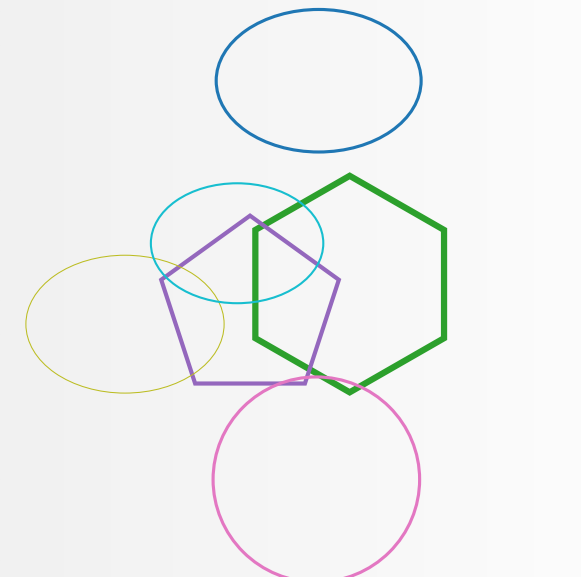[{"shape": "oval", "thickness": 1.5, "radius": 0.88, "center": [0.548, 0.859]}, {"shape": "hexagon", "thickness": 3, "radius": 0.94, "center": [0.602, 0.507]}, {"shape": "pentagon", "thickness": 2, "radius": 0.8, "center": [0.43, 0.465]}, {"shape": "circle", "thickness": 1.5, "radius": 0.89, "center": [0.544, 0.169]}, {"shape": "oval", "thickness": 0.5, "radius": 0.85, "center": [0.215, 0.438]}, {"shape": "oval", "thickness": 1, "radius": 0.74, "center": [0.408, 0.578]}]